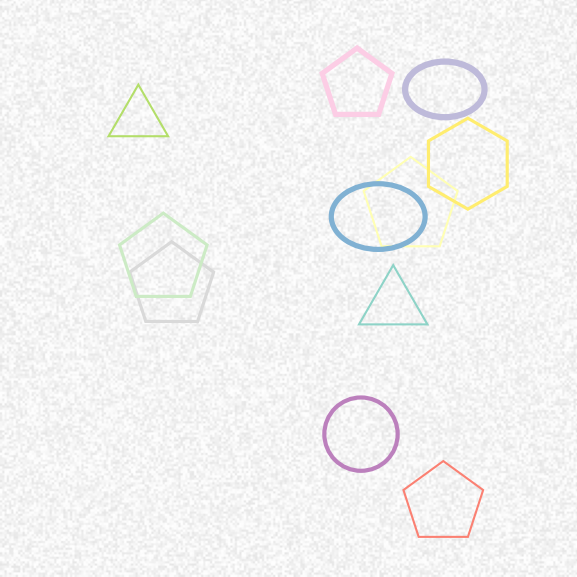[{"shape": "triangle", "thickness": 1, "radius": 0.34, "center": [0.681, 0.472]}, {"shape": "pentagon", "thickness": 1, "radius": 0.43, "center": [0.711, 0.642]}, {"shape": "oval", "thickness": 3, "radius": 0.34, "center": [0.77, 0.844]}, {"shape": "pentagon", "thickness": 1, "radius": 0.36, "center": [0.768, 0.128]}, {"shape": "oval", "thickness": 2.5, "radius": 0.41, "center": [0.655, 0.624]}, {"shape": "triangle", "thickness": 1, "radius": 0.3, "center": [0.24, 0.793]}, {"shape": "pentagon", "thickness": 2.5, "radius": 0.32, "center": [0.618, 0.852]}, {"shape": "pentagon", "thickness": 1.5, "radius": 0.38, "center": [0.297, 0.504]}, {"shape": "circle", "thickness": 2, "radius": 0.32, "center": [0.625, 0.247]}, {"shape": "pentagon", "thickness": 1.5, "radius": 0.4, "center": [0.283, 0.55]}, {"shape": "hexagon", "thickness": 1.5, "radius": 0.39, "center": [0.81, 0.716]}]